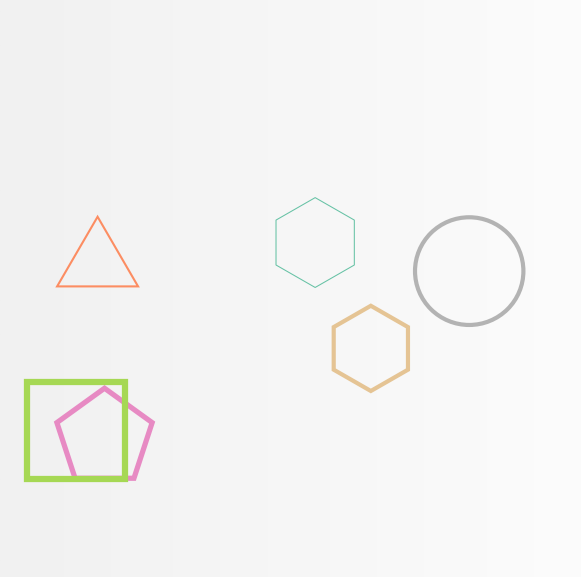[{"shape": "hexagon", "thickness": 0.5, "radius": 0.39, "center": [0.542, 0.579]}, {"shape": "triangle", "thickness": 1, "radius": 0.4, "center": [0.168, 0.543]}, {"shape": "pentagon", "thickness": 2.5, "radius": 0.43, "center": [0.18, 0.241]}, {"shape": "square", "thickness": 3, "radius": 0.42, "center": [0.13, 0.254]}, {"shape": "hexagon", "thickness": 2, "radius": 0.37, "center": [0.638, 0.396]}, {"shape": "circle", "thickness": 2, "radius": 0.47, "center": [0.807, 0.53]}]